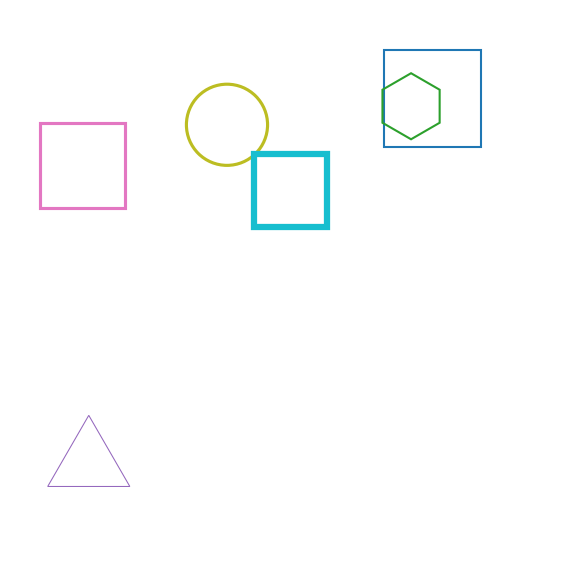[{"shape": "square", "thickness": 1, "radius": 0.42, "center": [0.749, 0.829]}, {"shape": "hexagon", "thickness": 1, "radius": 0.29, "center": [0.712, 0.815]}, {"shape": "triangle", "thickness": 0.5, "radius": 0.41, "center": [0.154, 0.198]}, {"shape": "square", "thickness": 1.5, "radius": 0.37, "center": [0.143, 0.712]}, {"shape": "circle", "thickness": 1.5, "radius": 0.35, "center": [0.393, 0.783]}, {"shape": "square", "thickness": 3, "radius": 0.32, "center": [0.503, 0.669]}]